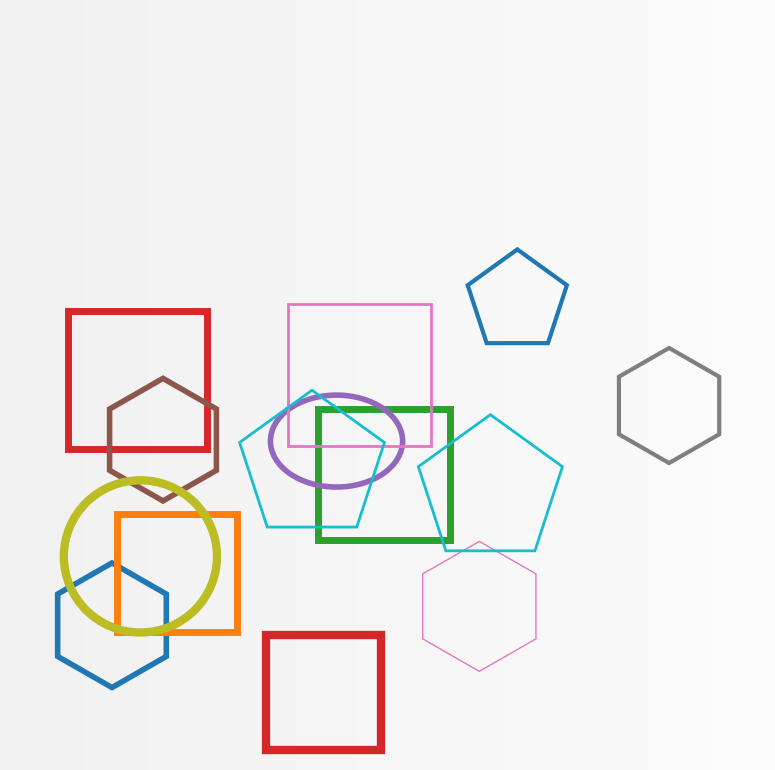[{"shape": "pentagon", "thickness": 1.5, "radius": 0.34, "center": [0.667, 0.609]}, {"shape": "hexagon", "thickness": 2, "radius": 0.4, "center": [0.144, 0.188]}, {"shape": "square", "thickness": 2.5, "radius": 0.39, "center": [0.228, 0.256]}, {"shape": "square", "thickness": 2.5, "radius": 0.43, "center": [0.496, 0.384]}, {"shape": "square", "thickness": 3, "radius": 0.37, "center": [0.418, 0.101]}, {"shape": "square", "thickness": 2.5, "radius": 0.45, "center": [0.177, 0.506]}, {"shape": "oval", "thickness": 2, "radius": 0.43, "center": [0.434, 0.427]}, {"shape": "hexagon", "thickness": 2, "radius": 0.4, "center": [0.21, 0.429]}, {"shape": "hexagon", "thickness": 0.5, "radius": 0.42, "center": [0.618, 0.213]}, {"shape": "square", "thickness": 1, "radius": 0.46, "center": [0.464, 0.513]}, {"shape": "hexagon", "thickness": 1.5, "radius": 0.37, "center": [0.863, 0.473]}, {"shape": "circle", "thickness": 3, "radius": 0.49, "center": [0.181, 0.277]}, {"shape": "pentagon", "thickness": 1, "radius": 0.49, "center": [0.403, 0.395]}, {"shape": "pentagon", "thickness": 1, "radius": 0.49, "center": [0.633, 0.364]}]